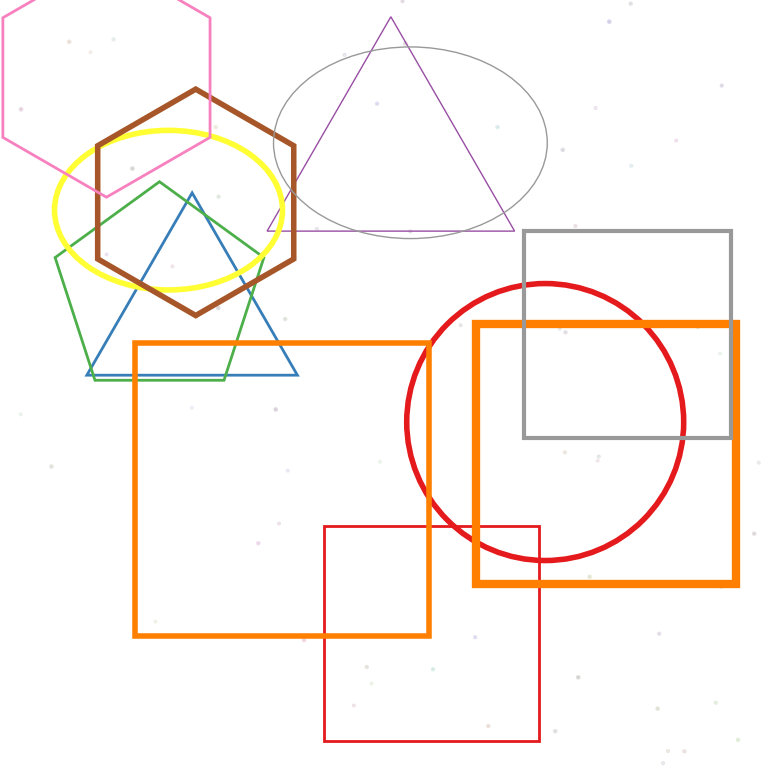[{"shape": "square", "thickness": 1, "radius": 0.7, "center": [0.561, 0.178]}, {"shape": "circle", "thickness": 2, "radius": 0.9, "center": [0.708, 0.452]}, {"shape": "triangle", "thickness": 1, "radius": 0.79, "center": [0.25, 0.592]}, {"shape": "pentagon", "thickness": 1, "radius": 0.71, "center": [0.207, 0.621]}, {"shape": "triangle", "thickness": 0.5, "radius": 0.93, "center": [0.508, 0.793]}, {"shape": "square", "thickness": 3, "radius": 0.85, "center": [0.787, 0.411]}, {"shape": "square", "thickness": 2, "radius": 0.95, "center": [0.366, 0.364]}, {"shape": "oval", "thickness": 2, "radius": 0.74, "center": [0.219, 0.727]}, {"shape": "hexagon", "thickness": 2, "radius": 0.74, "center": [0.254, 0.737]}, {"shape": "hexagon", "thickness": 1, "radius": 0.78, "center": [0.138, 0.899]}, {"shape": "oval", "thickness": 0.5, "radius": 0.89, "center": [0.533, 0.815]}, {"shape": "square", "thickness": 1.5, "radius": 0.67, "center": [0.815, 0.566]}]